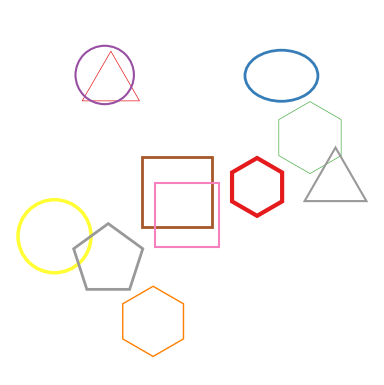[{"shape": "hexagon", "thickness": 3, "radius": 0.38, "center": [0.668, 0.514]}, {"shape": "triangle", "thickness": 0.5, "radius": 0.43, "center": [0.288, 0.781]}, {"shape": "oval", "thickness": 2, "radius": 0.47, "center": [0.731, 0.803]}, {"shape": "hexagon", "thickness": 0.5, "radius": 0.47, "center": [0.805, 0.643]}, {"shape": "circle", "thickness": 1.5, "radius": 0.38, "center": [0.272, 0.805]}, {"shape": "hexagon", "thickness": 1, "radius": 0.46, "center": [0.398, 0.165]}, {"shape": "circle", "thickness": 2.5, "radius": 0.47, "center": [0.142, 0.386]}, {"shape": "square", "thickness": 2, "radius": 0.46, "center": [0.461, 0.5]}, {"shape": "square", "thickness": 1.5, "radius": 0.42, "center": [0.485, 0.441]}, {"shape": "triangle", "thickness": 1.5, "radius": 0.46, "center": [0.871, 0.524]}, {"shape": "pentagon", "thickness": 2, "radius": 0.47, "center": [0.281, 0.325]}]